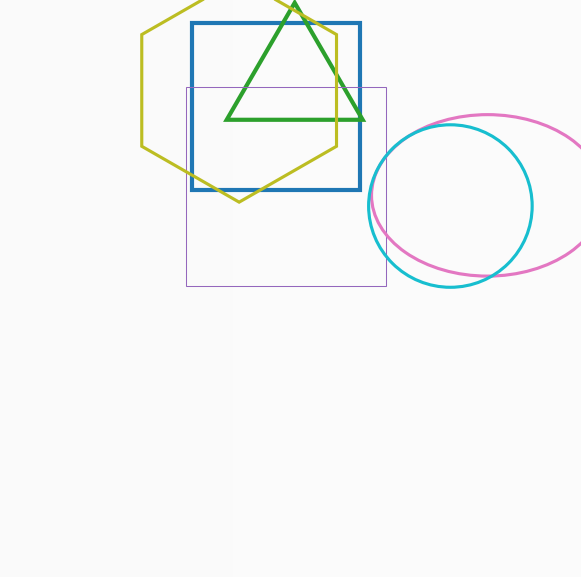[{"shape": "square", "thickness": 2, "radius": 0.72, "center": [0.475, 0.814]}, {"shape": "triangle", "thickness": 2, "radius": 0.68, "center": [0.507, 0.859]}, {"shape": "square", "thickness": 0.5, "radius": 0.86, "center": [0.492, 0.676]}, {"shape": "oval", "thickness": 1.5, "radius": 1.0, "center": [0.839, 0.661]}, {"shape": "hexagon", "thickness": 1.5, "radius": 0.97, "center": [0.411, 0.843]}, {"shape": "circle", "thickness": 1.5, "radius": 0.7, "center": [0.775, 0.642]}]